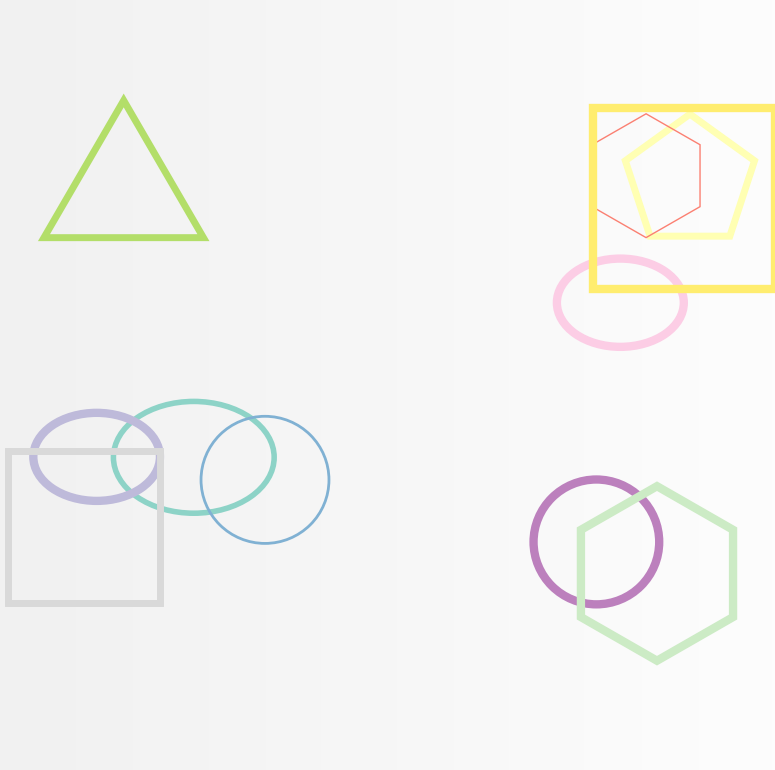[{"shape": "oval", "thickness": 2, "radius": 0.52, "center": [0.25, 0.406]}, {"shape": "pentagon", "thickness": 2.5, "radius": 0.44, "center": [0.89, 0.764]}, {"shape": "oval", "thickness": 3, "radius": 0.41, "center": [0.125, 0.407]}, {"shape": "hexagon", "thickness": 0.5, "radius": 0.4, "center": [0.834, 0.772]}, {"shape": "circle", "thickness": 1, "radius": 0.41, "center": [0.342, 0.377]}, {"shape": "triangle", "thickness": 2.5, "radius": 0.59, "center": [0.16, 0.751]}, {"shape": "oval", "thickness": 3, "radius": 0.41, "center": [0.8, 0.607]}, {"shape": "square", "thickness": 2.5, "radius": 0.49, "center": [0.108, 0.315]}, {"shape": "circle", "thickness": 3, "radius": 0.41, "center": [0.77, 0.296]}, {"shape": "hexagon", "thickness": 3, "radius": 0.57, "center": [0.848, 0.255]}, {"shape": "square", "thickness": 3, "radius": 0.59, "center": [0.883, 0.743]}]